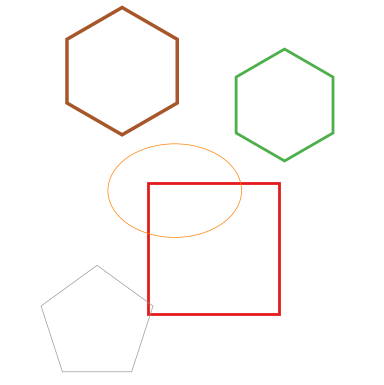[{"shape": "square", "thickness": 2, "radius": 0.85, "center": [0.554, 0.354]}, {"shape": "hexagon", "thickness": 2, "radius": 0.73, "center": [0.739, 0.727]}, {"shape": "oval", "thickness": 0.5, "radius": 0.87, "center": [0.454, 0.505]}, {"shape": "hexagon", "thickness": 2.5, "radius": 0.83, "center": [0.317, 0.815]}, {"shape": "pentagon", "thickness": 0.5, "radius": 0.76, "center": [0.252, 0.158]}]